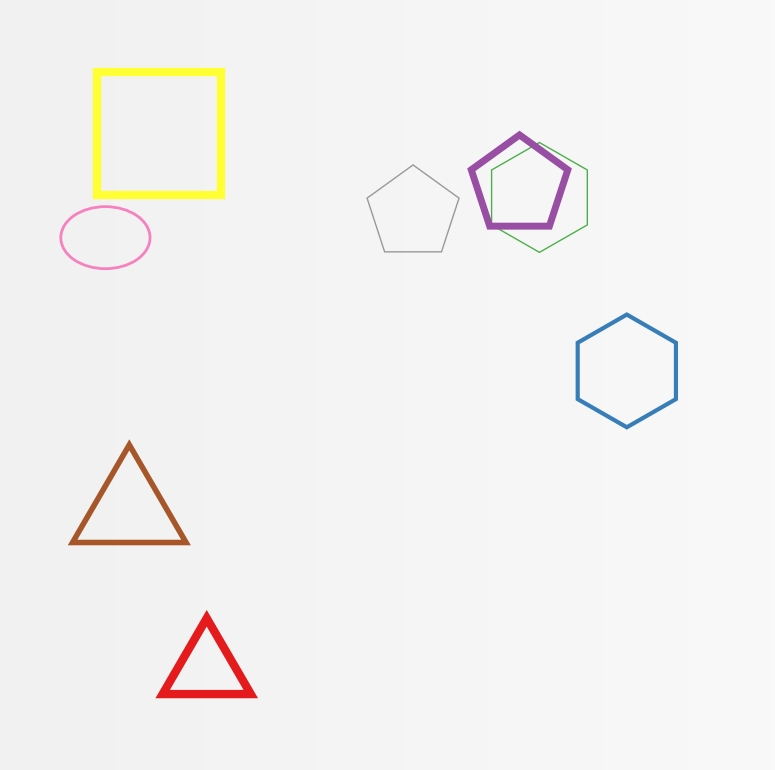[{"shape": "triangle", "thickness": 3, "radius": 0.33, "center": [0.267, 0.131]}, {"shape": "hexagon", "thickness": 1.5, "radius": 0.37, "center": [0.809, 0.518]}, {"shape": "hexagon", "thickness": 0.5, "radius": 0.36, "center": [0.696, 0.744]}, {"shape": "pentagon", "thickness": 2.5, "radius": 0.33, "center": [0.67, 0.759]}, {"shape": "square", "thickness": 3, "radius": 0.4, "center": [0.205, 0.826]}, {"shape": "triangle", "thickness": 2, "radius": 0.42, "center": [0.167, 0.338]}, {"shape": "oval", "thickness": 1, "radius": 0.29, "center": [0.136, 0.691]}, {"shape": "pentagon", "thickness": 0.5, "radius": 0.31, "center": [0.533, 0.723]}]